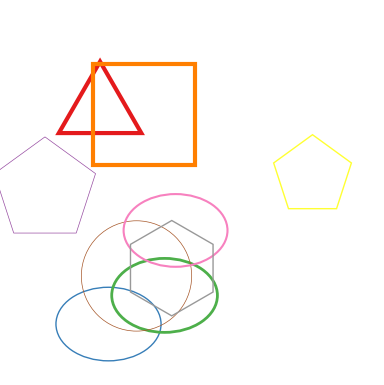[{"shape": "triangle", "thickness": 3, "radius": 0.62, "center": [0.26, 0.716]}, {"shape": "oval", "thickness": 1, "radius": 0.68, "center": [0.282, 0.158]}, {"shape": "oval", "thickness": 2, "radius": 0.69, "center": [0.427, 0.233]}, {"shape": "pentagon", "thickness": 0.5, "radius": 0.69, "center": [0.117, 0.506]}, {"shape": "square", "thickness": 3, "radius": 0.66, "center": [0.374, 0.704]}, {"shape": "pentagon", "thickness": 1, "radius": 0.53, "center": [0.812, 0.544]}, {"shape": "circle", "thickness": 0.5, "radius": 0.72, "center": [0.355, 0.283]}, {"shape": "oval", "thickness": 1.5, "radius": 0.67, "center": [0.456, 0.401]}, {"shape": "hexagon", "thickness": 1, "radius": 0.62, "center": [0.446, 0.303]}]